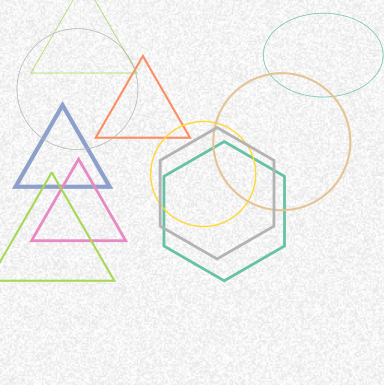[{"shape": "oval", "thickness": 0.5, "radius": 0.78, "center": [0.84, 0.857]}, {"shape": "hexagon", "thickness": 2, "radius": 0.9, "center": [0.582, 0.451]}, {"shape": "triangle", "thickness": 1.5, "radius": 0.71, "center": [0.371, 0.713]}, {"shape": "triangle", "thickness": 3, "radius": 0.71, "center": [0.162, 0.586]}, {"shape": "triangle", "thickness": 2, "radius": 0.71, "center": [0.204, 0.445]}, {"shape": "triangle", "thickness": 0.5, "radius": 0.8, "center": [0.218, 0.89]}, {"shape": "triangle", "thickness": 1.5, "radius": 0.94, "center": [0.134, 0.365]}, {"shape": "circle", "thickness": 1, "radius": 0.68, "center": [0.528, 0.548]}, {"shape": "circle", "thickness": 1.5, "radius": 0.89, "center": [0.732, 0.632]}, {"shape": "circle", "thickness": 0.5, "radius": 0.79, "center": [0.201, 0.769]}, {"shape": "hexagon", "thickness": 2, "radius": 0.85, "center": [0.564, 0.498]}]